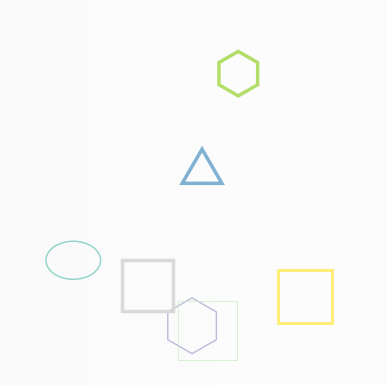[{"shape": "oval", "thickness": 1, "radius": 0.35, "center": [0.189, 0.324]}, {"shape": "hexagon", "thickness": 1, "radius": 0.36, "center": [0.496, 0.154]}, {"shape": "triangle", "thickness": 2.5, "radius": 0.3, "center": [0.521, 0.553]}, {"shape": "hexagon", "thickness": 2.5, "radius": 0.29, "center": [0.615, 0.809]}, {"shape": "square", "thickness": 2.5, "radius": 0.33, "center": [0.382, 0.259]}, {"shape": "square", "thickness": 0.5, "radius": 0.38, "center": [0.535, 0.142]}, {"shape": "square", "thickness": 2, "radius": 0.35, "center": [0.787, 0.231]}]